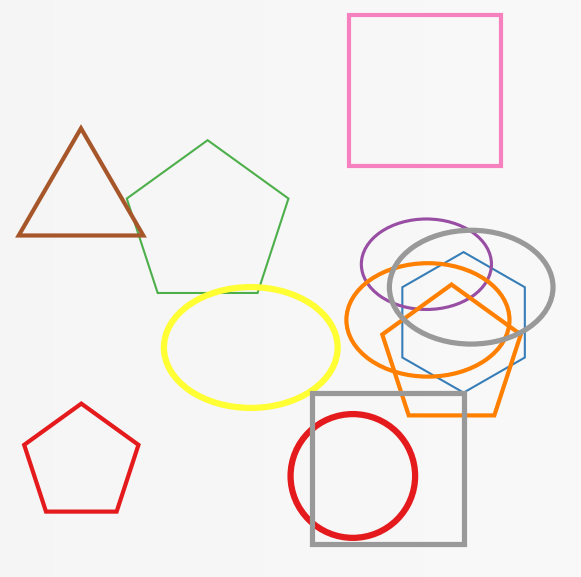[{"shape": "pentagon", "thickness": 2, "radius": 0.52, "center": [0.14, 0.197]}, {"shape": "circle", "thickness": 3, "radius": 0.54, "center": [0.607, 0.175]}, {"shape": "hexagon", "thickness": 1, "radius": 0.61, "center": [0.798, 0.441]}, {"shape": "pentagon", "thickness": 1, "radius": 0.73, "center": [0.357, 0.61]}, {"shape": "oval", "thickness": 1.5, "radius": 0.56, "center": [0.734, 0.542]}, {"shape": "oval", "thickness": 2, "radius": 0.7, "center": [0.736, 0.445]}, {"shape": "pentagon", "thickness": 2, "radius": 0.63, "center": [0.777, 0.381]}, {"shape": "oval", "thickness": 3, "radius": 0.75, "center": [0.431, 0.397]}, {"shape": "triangle", "thickness": 2, "radius": 0.62, "center": [0.139, 0.653]}, {"shape": "square", "thickness": 2, "radius": 0.65, "center": [0.731, 0.842]}, {"shape": "oval", "thickness": 2.5, "radius": 0.7, "center": [0.811, 0.502]}, {"shape": "square", "thickness": 2.5, "radius": 0.65, "center": [0.668, 0.187]}]